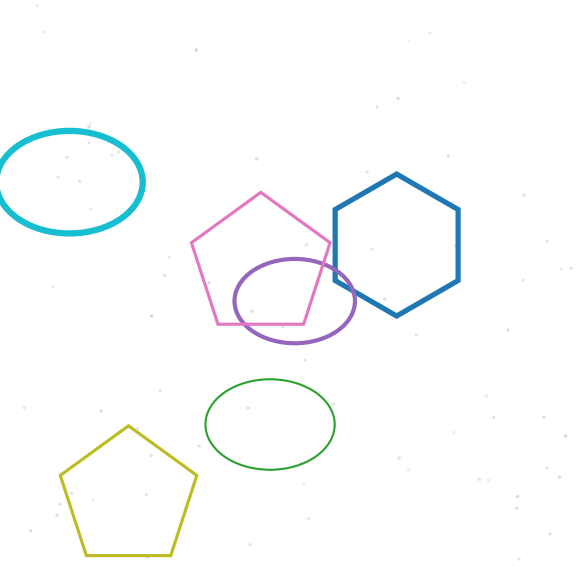[{"shape": "hexagon", "thickness": 2.5, "radius": 0.61, "center": [0.687, 0.575]}, {"shape": "oval", "thickness": 1, "radius": 0.56, "center": [0.468, 0.264]}, {"shape": "oval", "thickness": 2, "radius": 0.52, "center": [0.51, 0.478]}, {"shape": "pentagon", "thickness": 1.5, "radius": 0.63, "center": [0.452, 0.54]}, {"shape": "pentagon", "thickness": 1.5, "radius": 0.62, "center": [0.223, 0.138]}, {"shape": "oval", "thickness": 3, "radius": 0.63, "center": [0.12, 0.684]}]